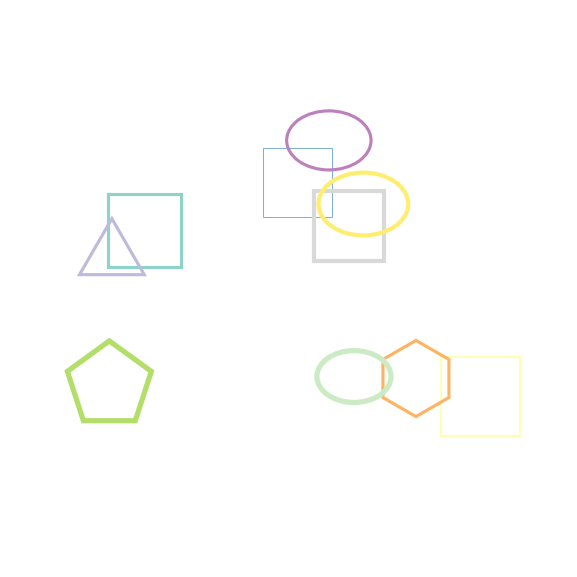[{"shape": "square", "thickness": 1.5, "radius": 0.32, "center": [0.251, 0.6]}, {"shape": "square", "thickness": 1, "radius": 0.34, "center": [0.832, 0.313]}, {"shape": "triangle", "thickness": 1.5, "radius": 0.32, "center": [0.194, 0.556]}, {"shape": "square", "thickness": 0.5, "radius": 0.3, "center": [0.514, 0.684]}, {"shape": "hexagon", "thickness": 1.5, "radius": 0.33, "center": [0.72, 0.344]}, {"shape": "pentagon", "thickness": 2.5, "radius": 0.38, "center": [0.189, 0.332]}, {"shape": "square", "thickness": 2, "radius": 0.3, "center": [0.605, 0.608]}, {"shape": "oval", "thickness": 1.5, "radius": 0.37, "center": [0.569, 0.756]}, {"shape": "oval", "thickness": 2.5, "radius": 0.32, "center": [0.613, 0.347]}, {"shape": "oval", "thickness": 2, "radius": 0.39, "center": [0.629, 0.646]}]